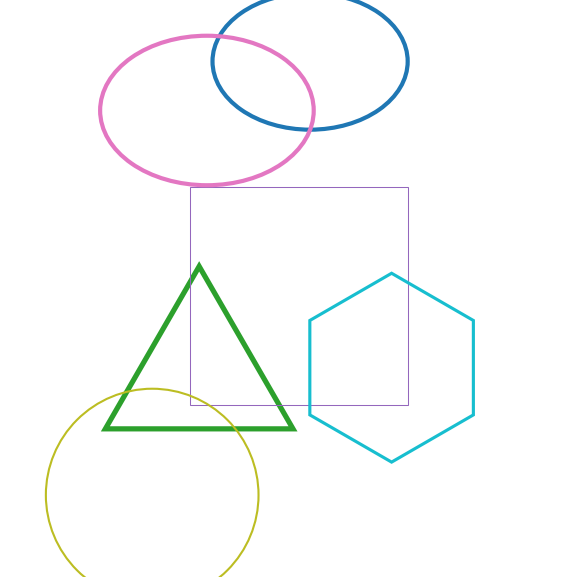[{"shape": "oval", "thickness": 2, "radius": 0.84, "center": [0.537, 0.893]}, {"shape": "triangle", "thickness": 2.5, "radius": 0.94, "center": [0.345, 0.35]}, {"shape": "square", "thickness": 0.5, "radius": 0.95, "center": [0.517, 0.487]}, {"shape": "oval", "thickness": 2, "radius": 0.92, "center": [0.358, 0.808]}, {"shape": "circle", "thickness": 1, "radius": 0.92, "center": [0.264, 0.142]}, {"shape": "hexagon", "thickness": 1.5, "radius": 0.82, "center": [0.678, 0.362]}]